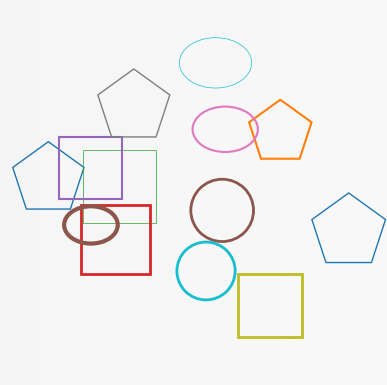[{"shape": "pentagon", "thickness": 1, "radius": 0.5, "center": [0.9, 0.399]}, {"shape": "pentagon", "thickness": 1, "radius": 0.48, "center": [0.125, 0.535]}, {"shape": "pentagon", "thickness": 1.5, "radius": 0.42, "center": [0.723, 0.656]}, {"shape": "square", "thickness": 0.5, "radius": 0.47, "center": [0.308, 0.516]}, {"shape": "square", "thickness": 2, "radius": 0.44, "center": [0.299, 0.378]}, {"shape": "square", "thickness": 1.5, "radius": 0.41, "center": [0.234, 0.564]}, {"shape": "oval", "thickness": 3, "radius": 0.35, "center": [0.235, 0.416]}, {"shape": "circle", "thickness": 2, "radius": 0.4, "center": [0.573, 0.454]}, {"shape": "oval", "thickness": 1.5, "radius": 0.42, "center": [0.581, 0.664]}, {"shape": "pentagon", "thickness": 1, "radius": 0.49, "center": [0.345, 0.723]}, {"shape": "square", "thickness": 2, "radius": 0.41, "center": [0.697, 0.205]}, {"shape": "circle", "thickness": 2, "radius": 0.38, "center": [0.532, 0.296]}, {"shape": "oval", "thickness": 0.5, "radius": 0.47, "center": [0.556, 0.837]}]